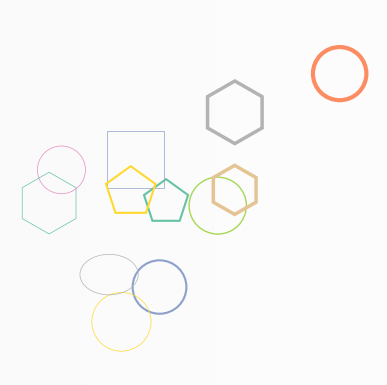[{"shape": "hexagon", "thickness": 0.5, "radius": 0.4, "center": [0.127, 0.472]}, {"shape": "pentagon", "thickness": 1.5, "radius": 0.3, "center": [0.429, 0.475]}, {"shape": "circle", "thickness": 3, "radius": 0.34, "center": [0.877, 0.809]}, {"shape": "square", "thickness": 0.5, "radius": 0.37, "center": [0.349, 0.586]}, {"shape": "circle", "thickness": 1.5, "radius": 0.35, "center": [0.412, 0.254]}, {"shape": "circle", "thickness": 0.5, "radius": 0.31, "center": [0.158, 0.559]}, {"shape": "circle", "thickness": 1, "radius": 0.37, "center": [0.562, 0.466]}, {"shape": "pentagon", "thickness": 1.5, "radius": 0.34, "center": [0.337, 0.501]}, {"shape": "circle", "thickness": 0.5, "radius": 0.38, "center": [0.313, 0.164]}, {"shape": "hexagon", "thickness": 2.5, "radius": 0.32, "center": [0.606, 0.507]}, {"shape": "hexagon", "thickness": 2.5, "radius": 0.41, "center": [0.606, 0.708]}, {"shape": "oval", "thickness": 0.5, "radius": 0.38, "center": [0.282, 0.287]}]